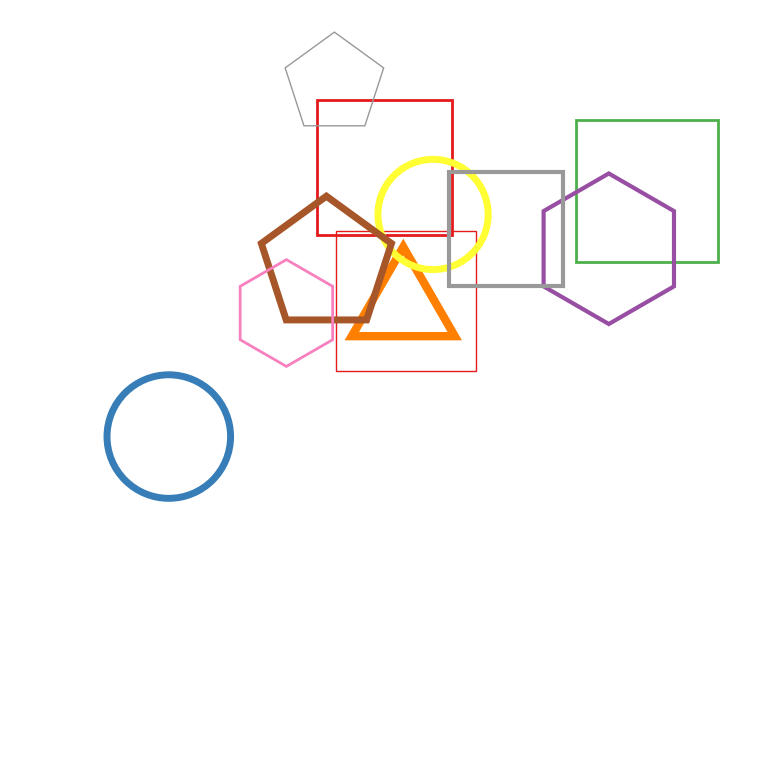[{"shape": "square", "thickness": 0.5, "radius": 0.46, "center": [0.527, 0.609]}, {"shape": "square", "thickness": 1, "radius": 0.44, "center": [0.499, 0.782]}, {"shape": "circle", "thickness": 2.5, "radius": 0.4, "center": [0.219, 0.433]}, {"shape": "square", "thickness": 1, "radius": 0.46, "center": [0.84, 0.752]}, {"shape": "hexagon", "thickness": 1.5, "radius": 0.49, "center": [0.791, 0.677]}, {"shape": "triangle", "thickness": 3, "radius": 0.39, "center": [0.524, 0.602]}, {"shape": "circle", "thickness": 2.5, "radius": 0.36, "center": [0.562, 0.721]}, {"shape": "pentagon", "thickness": 2.5, "radius": 0.44, "center": [0.424, 0.656]}, {"shape": "hexagon", "thickness": 1, "radius": 0.35, "center": [0.372, 0.593]}, {"shape": "pentagon", "thickness": 0.5, "radius": 0.34, "center": [0.434, 0.891]}, {"shape": "square", "thickness": 1.5, "radius": 0.37, "center": [0.657, 0.703]}]